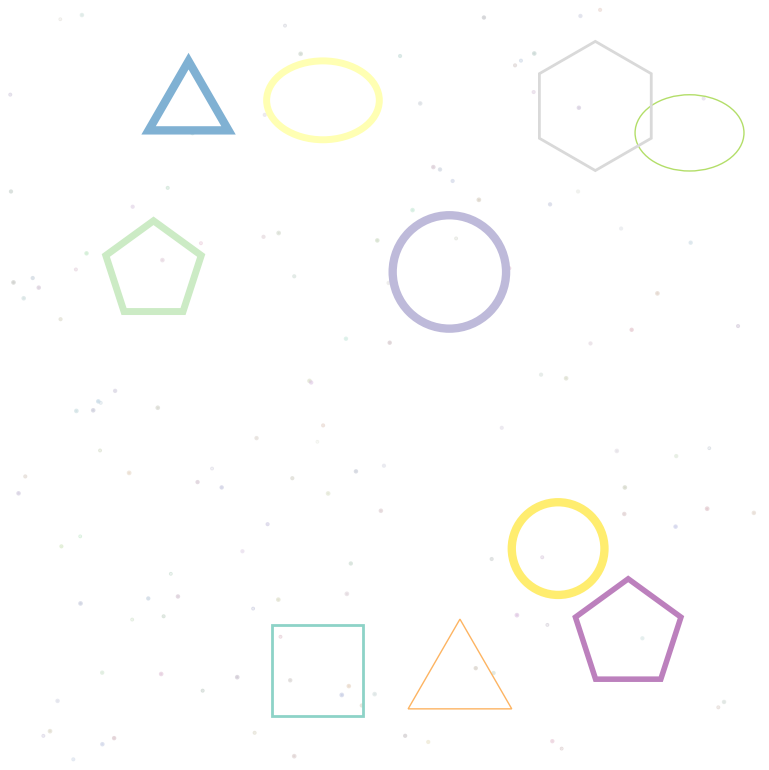[{"shape": "square", "thickness": 1, "radius": 0.29, "center": [0.412, 0.129]}, {"shape": "oval", "thickness": 2.5, "radius": 0.37, "center": [0.419, 0.87]}, {"shape": "circle", "thickness": 3, "radius": 0.37, "center": [0.584, 0.647]}, {"shape": "triangle", "thickness": 3, "radius": 0.3, "center": [0.245, 0.861]}, {"shape": "triangle", "thickness": 0.5, "radius": 0.39, "center": [0.597, 0.118]}, {"shape": "oval", "thickness": 0.5, "radius": 0.35, "center": [0.895, 0.827]}, {"shape": "hexagon", "thickness": 1, "radius": 0.42, "center": [0.773, 0.862]}, {"shape": "pentagon", "thickness": 2, "radius": 0.36, "center": [0.816, 0.176]}, {"shape": "pentagon", "thickness": 2.5, "radius": 0.33, "center": [0.199, 0.648]}, {"shape": "circle", "thickness": 3, "radius": 0.3, "center": [0.725, 0.288]}]